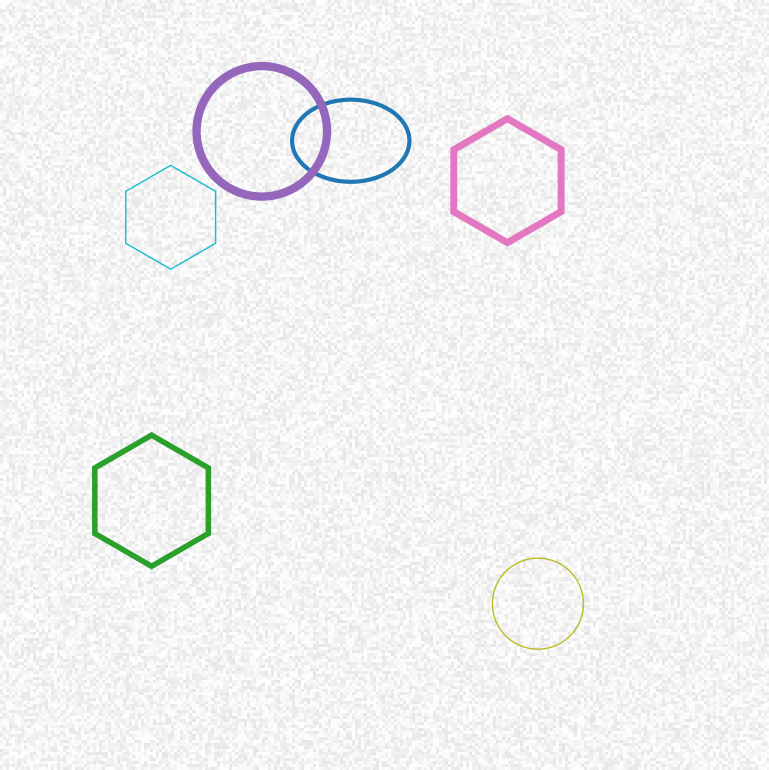[{"shape": "oval", "thickness": 1.5, "radius": 0.38, "center": [0.456, 0.817]}, {"shape": "hexagon", "thickness": 2, "radius": 0.43, "center": [0.197, 0.35]}, {"shape": "circle", "thickness": 3, "radius": 0.42, "center": [0.34, 0.829]}, {"shape": "hexagon", "thickness": 2.5, "radius": 0.4, "center": [0.659, 0.765]}, {"shape": "circle", "thickness": 0.5, "radius": 0.3, "center": [0.699, 0.216]}, {"shape": "hexagon", "thickness": 0.5, "radius": 0.34, "center": [0.222, 0.718]}]